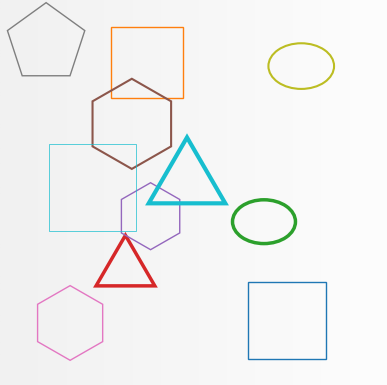[{"shape": "square", "thickness": 1, "radius": 0.5, "center": [0.741, 0.168]}, {"shape": "square", "thickness": 1, "radius": 0.47, "center": [0.379, 0.838]}, {"shape": "oval", "thickness": 2.5, "radius": 0.41, "center": [0.681, 0.424]}, {"shape": "triangle", "thickness": 2.5, "radius": 0.44, "center": [0.324, 0.301]}, {"shape": "hexagon", "thickness": 1, "radius": 0.43, "center": [0.389, 0.438]}, {"shape": "hexagon", "thickness": 1.5, "radius": 0.59, "center": [0.34, 0.678]}, {"shape": "hexagon", "thickness": 1, "radius": 0.48, "center": [0.181, 0.161]}, {"shape": "pentagon", "thickness": 1, "radius": 0.52, "center": [0.119, 0.888]}, {"shape": "oval", "thickness": 1.5, "radius": 0.42, "center": [0.777, 0.828]}, {"shape": "triangle", "thickness": 3, "radius": 0.57, "center": [0.483, 0.529]}, {"shape": "square", "thickness": 0.5, "radius": 0.56, "center": [0.239, 0.513]}]